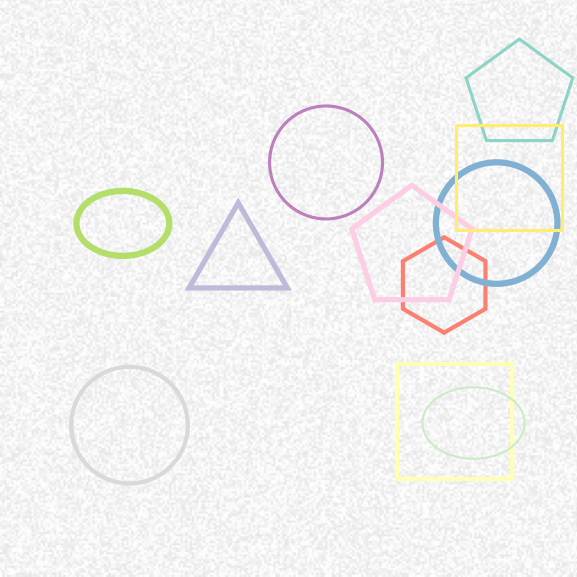[{"shape": "pentagon", "thickness": 1.5, "radius": 0.49, "center": [0.899, 0.834]}, {"shape": "square", "thickness": 2, "radius": 0.5, "center": [0.787, 0.269]}, {"shape": "triangle", "thickness": 2.5, "radius": 0.49, "center": [0.413, 0.55]}, {"shape": "hexagon", "thickness": 2, "radius": 0.41, "center": [0.769, 0.506]}, {"shape": "circle", "thickness": 3, "radius": 0.53, "center": [0.86, 0.613]}, {"shape": "oval", "thickness": 3, "radius": 0.4, "center": [0.213, 0.612]}, {"shape": "pentagon", "thickness": 2.5, "radius": 0.55, "center": [0.713, 0.569]}, {"shape": "circle", "thickness": 2, "radius": 0.5, "center": [0.224, 0.263]}, {"shape": "circle", "thickness": 1.5, "radius": 0.49, "center": [0.565, 0.718]}, {"shape": "oval", "thickness": 1, "radius": 0.44, "center": [0.82, 0.267]}, {"shape": "square", "thickness": 1.5, "radius": 0.46, "center": [0.881, 0.692]}]